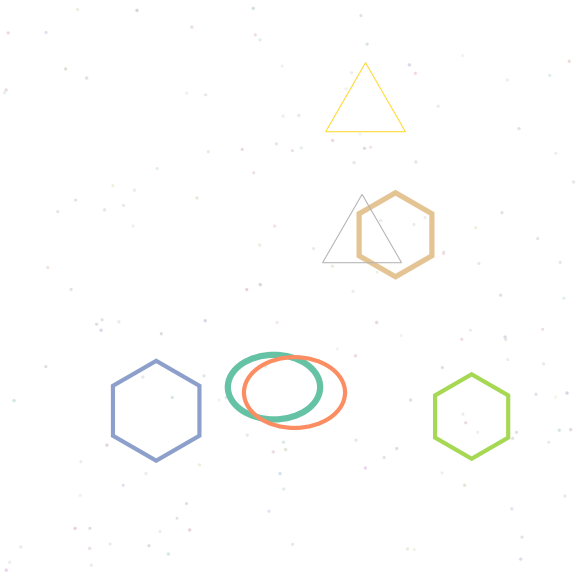[{"shape": "oval", "thickness": 3, "radius": 0.4, "center": [0.474, 0.329]}, {"shape": "oval", "thickness": 2, "radius": 0.44, "center": [0.51, 0.319]}, {"shape": "hexagon", "thickness": 2, "radius": 0.43, "center": [0.27, 0.288]}, {"shape": "hexagon", "thickness": 2, "radius": 0.37, "center": [0.817, 0.278]}, {"shape": "triangle", "thickness": 0.5, "radius": 0.4, "center": [0.633, 0.811]}, {"shape": "hexagon", "thickness": 2.5, "radius": 0.36, "center": [0.685, 0.593]}, {"shape": "triangle", "thickness": 0.5, "radius": 0.39, "center": [0.627, 0.584]}]